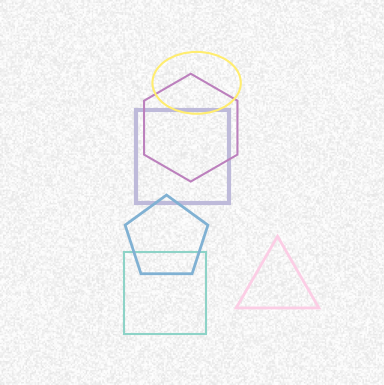[{"shape": "square", "thickness": 1.5, "radius": 0.53, "center": [0.429, 0.239]}, {"shape": "square", "thickness": 3, "radius": 0.6, "center": [0.473, 0.593]}, {"shape": "pentagon", "thickness": 2, "radius": 0.57, "center": [0.433, 0.38]}, {"shape": "triangle", "thickness": 2, "radius": 0.62, "center": [0.721, 0.262]}, {"shape": "hexagon", "thickness": 1.5, "radius": 0.7, "center": [0.495, 0.668]}, {"shape": "oval", "thickness": 1.5, "radius": 0.57, "center": [0.511, 0.785]}]